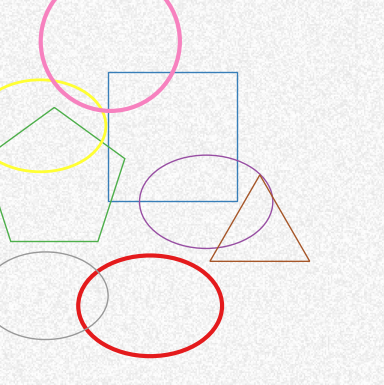[{"shape": "oval", "thickness": 3, "radius": 0.93, "center": [0.39, 0.206]}, {"shape": "square", "thickness": 1, "radius": 0.84, "center": [0.448, 0.646]}, {"shape": "pentagon", "thickness": 1, "radius": 0.96, "center": [0.141, 0.528]}, {"shape": "oval", "thickness": 1, "radius": 0.87, "center": [0.535, 0.476]}, {"shape": "oval", "thickness": 2, "radius": 0.85, "center": [0.104, 0.673]}, {"shape": "triangle", "thickness": 1, "radius": 0.75, "center": [0.675, 0.396]}, {"shape": "circle", "thickness": 3, "radius": 0.9, "center": [0.286, 0.893]}, {"shape": "oval", "thickness": 1, "radius": 0.81, "center": [0.118, 0.232]}]